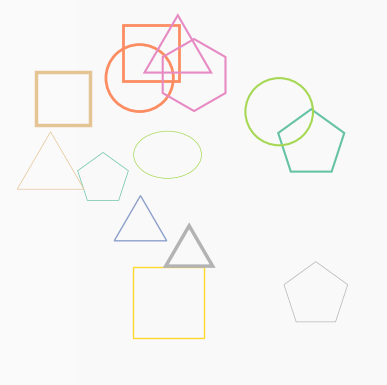[{"shape": "pentagon", "thickness": 1.5, "radius": 0.45, "center": [0.803, 0.627]}, {"shape": "pentagon", "thickness": 0.5, "radius": 0.34, "center": [0.266, 0.535]}, {"shape": "square", "thickness": 2, "radius": 0.36, "center": [0.389, 0.862]}, {"shape": "circle", "thickness": 2, "radius": 0.43, "center": [0.36, 0.797]}, {"shape": "triangle", "thickness": 1, "radius": 0.39, "center": [0.363, 0.414]}, {"shape": "hexagon", "thickness": 1.5, "radius": 0.47, "center": [0.501, 0.805]}, {"shape": "triangle", "thickness": 1.5, "radius": 0.5, "center": [0.459, 0.861]}, {"shape": "circle", "thickness": 1.5, "radius": 0.44, "center": [0.721, 0.71]}, {"shape": "oval", "thickness": 0.5, "radius": 0.44, "center": [0.432, 0.598]}, {"shape": "square", "thickness": 1, "radius": 0.46, "center": [0.434, 0.214]}, {"shape": "triangle", "thickness": 0.5, "radius": 0.5, "center": [0.131, 0.558]}, {"shape": "square", "thickness": 2.5, "radius": 0.34, "center": [0.162, 0.743]}, {"shape": "pentagon", "thickness": 0.5, "radius": 0.43, "center": [0.815, 0.234]}, {"shape": "triangle", "thickness": 2.5, "radius": 0.35, "center": [0.488, 0.344]}]